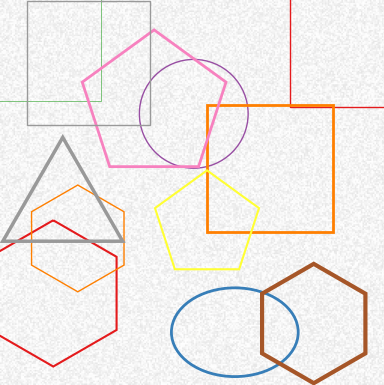[{"shape": "hexagon", "thickness": 1.5, "radius": 0.95, "center": [0.138, 0.238]}, {"shape": "square", "thickness": 1, "radius": 0.72, "center": [0.896, 0.866]}, {"shape": "oval", "thickness": 2, "radius": 0.82, "center": [0.61, 0.137]}, {"shape": "square", "thickness": 0.5, "radius": 0.69, "center": [0.124, 0.875]}, {"shape": "circle", "thickness": 1, "radius": 0.71, "center": [0.503, 0.704]}, {"shape": "square", "thickness": 2, "radius": 0.82, "center": [0.701, 0.562]}, {"shape": "hexagon", "thickness": 1, "radius": 0.69, "center": [0.202, 0.381]}, {"shape": "pentagon", "thickness": 1.5, "radius": 0.71, "center": [0.538, 0.415]}, {"shape": "hexagon", "thickness": 3, "radius": 0.77, "center": [0.815, 0.16]}, {"shape": "pentagon", "thickness": 2, "radius": 0.98, "center": [0.4, 0.726]}, {"shape": "triangle", "thickness": 2.5, "radius": 0.9, "center": [0.163, 0.463]}, {"shape": "square", "thickness": 1, "radius": 0.8, "center": [0.23, 0.837]}]